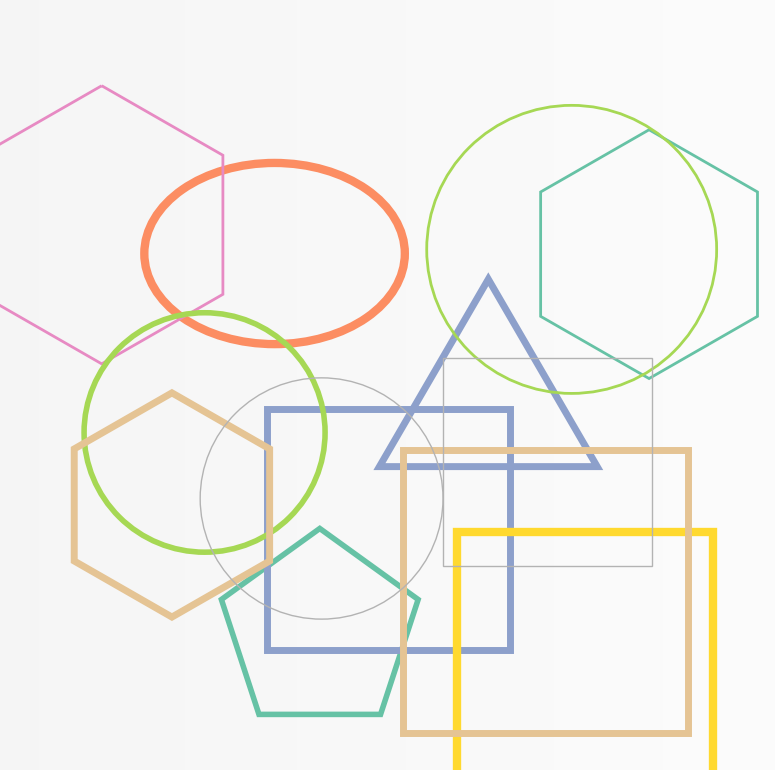[{"shape": "pentagon", "thickness": 2, "radius": 0.67, "center": [0.413, 0.18]}, {"shape": "hexagon", "thickness": 1, "radius": 0.81, "center": [0.837, 0.67]}, {"shape": "oval", "thickness": 3, "radius": 0.84, "center": [0.354, 0.671]}, {"shape": "triangle", "thickness": 2.5, "radius": 0.81, "center": [0.63, 0.475]}, {"shape": "square", "thickness": 2.5, "radius": 0.78, "center": [0.501, 0.312]}, {"shape": "hexagon", "thickness": 1, "radius": 0.9, "center": [0.131, 0.708]}, {"shape": "circle", "thickness": 1, "radius": 0.94, "center": [0.738, 0.676]}, {"shape": "circle", "thickness": 2, "radius": 0.78, "center": [0.264, 0.438]}, {"shape": "square", "thickness": 3, "radius": 0.83, "center": [0.755, 0.144]}, {"shape": "hexagon", "thickness": 2.5, "radius": 0.73, "center": [0.222, 0.344]}, {"shape": "square", "thickness": 2.5, "radius": 0.92, "center": [0.704, 0.232]}, {"shape": "square", "thickness": 0.5, "radius": 0.68, "center": [0.707, 0.4]}, {"shape": "circle", "thickness": 0.5, "radius": 0.78, "center": [0.415, 0.353]}]